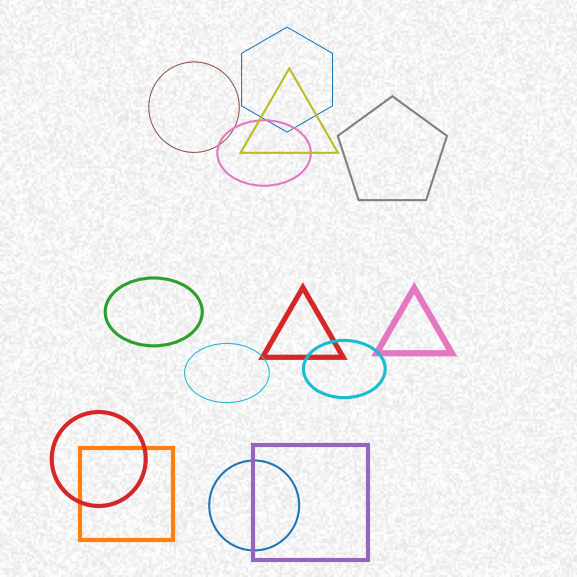[{"shape": "circle", "thickness": 1, "radius": 0.39, "center": [0.44, 0.124]}, {"shape": "hexagon", "thickness": 0.5, "radius": 0.45, "center": [0.497, 0.861]}, {"shape": "square", "thickness": 2, "radius": 0.4, "center": [0.219, 0.144]}, {"shape": "oval", "thickness": 1.5, "radius": 0.42, "center": [0.266, 0.459]}, {"shape": "circle", "thickness": 2, "radius": 0.41, "center": [0.171, 0.204]}, {"shape": "triangle", "thickness": 2.5, "radius": 0.4, "center": [0.524, 0.421]}, {"shape": "square", "thickness": 2, "radius": 0.5, "center": [0.537, 0.129]}, {"shape": "circle", "thickness": 0.5, "radius": 0.39, "center": [0.336, 0.814]}, {"shape": "triangle", "thickness": 3, "radius": 0.38, "center": [0.717, 0.425]}, {"shape": "oval", "thickness": 1, "radius": 0.4, "center": [0.457, 0.734]}, {"shape": "pentagon", "thickness": 1, "radius": 0.5, "center": [0.679, 0.733]}, {"shape": "triangle", "thickness": 1, "radius": 0.49, "center": [0.501, 0.783]}, {"shape": "oval", "thickness": 1.5, "radius": 0.35, "center": [0.596, 0.36]}, {"shape": "oval", "thickness": 0.5, "radius": 0.37, "center": [0.393, 0.353]}]